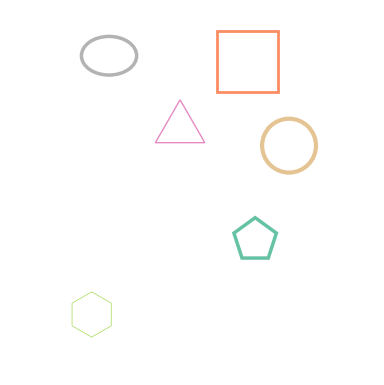[{"shape": "pentagon", "thickness": 2.5, "radius": 0.29, "center": [0.663, 0.377]}, {"shape": "square", "thickness": 2, "radius": 0.4, "center": [0.643, 0.84]}, {"shape": "triangle", "thickness": 1, "radius": 0.37, "center": [0.468, 0.667]}, {"shape": "hexagon", "thickness": 0.5, "radius": 0.29, "center": [0.238, 0.183]}, {"shape": "circle", "thickness": 3, "radius": 0.35, "center": [0.751, 0.622]}, {"shape": "oval", "thickness": 2.5, "radius": 0.36, "center": [0.283, 0.855]}]